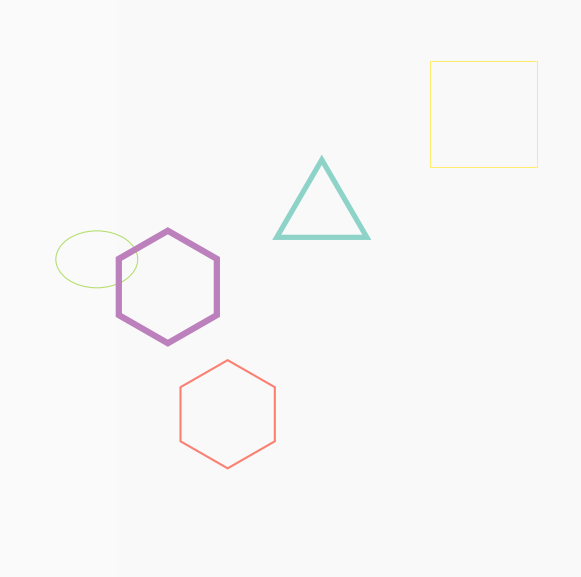[{"shape": "triangle", "thickness": 2.5, "radius": 0.45, "center": [0.554, 0.633]}, {"shape": "hexagon", "thickness": 1, "radius": 0.47, "center": [0.392, 0.282]}, {"shape": "oval", "thickness": 0.5, "radius": 0.35, "center": [0.166, 0.55]}, {"shape": "hexagon", "thickness": 3, "radius": 0.49, "center": [0.289, 0.502]}, {"shape": "square", "thickness": 0.5, "radius": 0.46, "center": [0.832, 0.802]}]